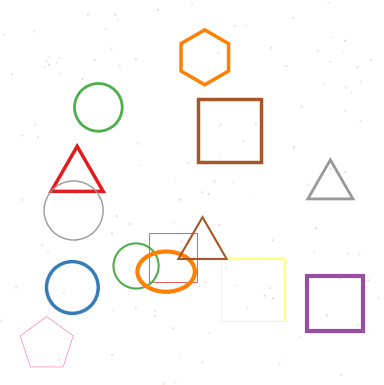[{"shape": "square", "thickness": 0.5, "radius": 0.32, "center": [0.449, 0.331]}, {"shape": "triangle", "thickness": 2.5, "radius": 0.39, "center": [0.2, 0.542]}, {"shape": "circle", "thickness": 2.5, "radius": 0.34, "center": [0.188, 0.253]}, {"shape": "circle", "thickness": 1.5, "radius": 0.29, "center": [0.353, 0.309]}, {"shape": "circle", "thickness": 2, "radius": 0.31, "center": [0.255, 0.721]}, {"shape": "square", "thickness": 3, "radius": 0.36, "center": [0.87, 0.211]}, {"shape": "oval", "thickness": 3, "radius": 0.37, "center": [0.432, 0.294]}, {"shape": "hexagon", "thickness": 2.5, "radius": 0.36, "center": [0.532, 0.851]}, {"shape": "square", "thickness": 0.5, "radius": 0.41, "center": [0.655, 0.247]}, {"shape": "triangle", "thickness": 1.5, "radius": 0.36, "center": [0.526, 0.364]}, {"shape": "square", "thickness": 2.5, "radius": 0.41, "center": [0.596, 0.661]}, {"shape": "pentagon", "thickness": 0.5, "radius": 0.36, "center": [0.121, 0.105]}, {"shape": "circle", "thickness": 1, "radius": 0.38, "center": [0.191, 0.453]}, {"shape": "triangle", "thickness": 2, "radius": 0.34, "center": [0.858, 0.517]}]